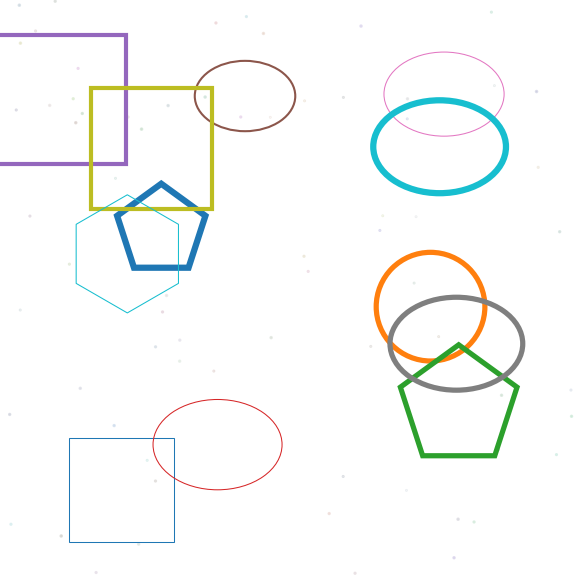[{"shape": "square", "thickness": 0.5, "radius": 0.45, "center": [0.211, 0.151]}, {"shape": "pentagon", "thickness": 3, "radius": 0.4, "center": [0.279, 0.601]}, {"shape": "circle", "thickness": 2.5, "radius": 0.47, "center": [0.746, 0.468]}, {"shape": "pentagon", "thickness": 2.5, "radius": 0.53, "center": [0.794, 0.296]}, {"shape": "oval", "thickness": 0.5, "radius": 0.56, "center": [0.377, 0.229]}, {"shape": "square", "thickness": 2, "radius": 0.56, "center": [0.107, 0.827]}, {"shape": "oval", "thickness": 1, "radius": 0.44, "center": [0.424, 0.833]}, {"shape": "oval", "thickness": 0.5, "radius": 0.52, "center": [0.769, 0.836]}, {"shape": "oval", "thickness": 2.5, "radius": 0.57, "center": [0.79, 0.404]}, {"shape": "square", "thickness": 2, "radius": 0.52, "center": [0.263, 0.742]}, {"shape": "oval", "thickness": 3, "radius": 0.57, "center": [0.761, 0.745]}, {"shape": "hexagon", "thickness": 0.5, "radius": 0.51, "center": [0.22, 0.56]}]